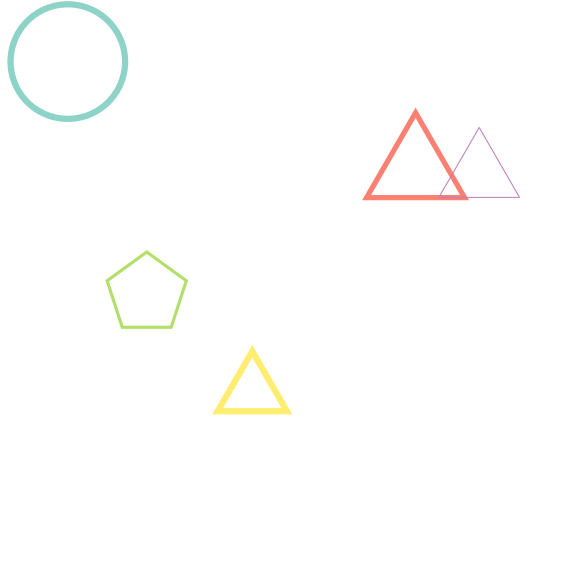[{"shape": "circle", "thickness": 3, "radius": 0.5, "center": [0.117, 0.893]}, {"shape": "triangle", "thickness": 2.5, "radius": 0.49, "center": [0.72, 0.706]}, {"shape": "pentagon", "thickness": 1.5, "radius": 0.36, "center": [0.254, 0.491]}, {"shape": "triangle", "thickness": 0.5, "radius": 0.4, "center": [0.83, 0.698]}, {"shape": "triangle", "thickness": 3, "radius": 0.35, "center": [0.437, 0.322]}]